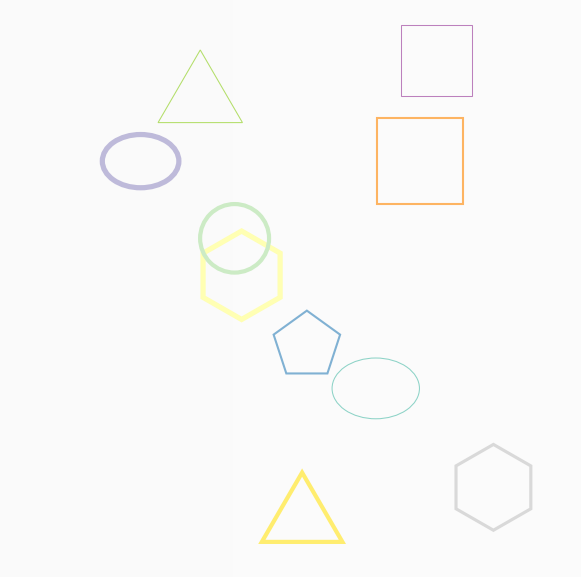[{"shape": "oval", "thickness": 0.5, "radius": 0.38, "center": [0.646, 0.327]}, {"shape": "hexagon", "thickness": 2.5, "radius": 0.38, "center": [0.416, 0.522]}, {"shape": "oval", "thickness": 2.5, "radius": 0.33, "center": [0.242, 0.72]}, {"shape": "pentagon", "thickness": 1, "radius": 0.3, "center": [0.528, 0.401]}, {"shape": "square", "thickness": 1, "radius": 0.37, "center": [0.723, 0.721]}, {"shape": "triangle", "thickness": 0.5, "radius": 0.42, "center": [0.345, 0.829]}, {"shape": "hexagon", "thickness": 1.5, "radius": 0.37, "center": [0.849, 0.155]}, {"shape": "square", "thickness": 0.5, "radius": 0.31, "center": [0.751, 0.894]}, {"shape": "circle", "thickness": 2, "radius": 0.3, "center": [0.404, 0.586]}, {"shape": "triangle", "thickness": 2, "radius": 0.4, "center": [0.52, 0.101]}]